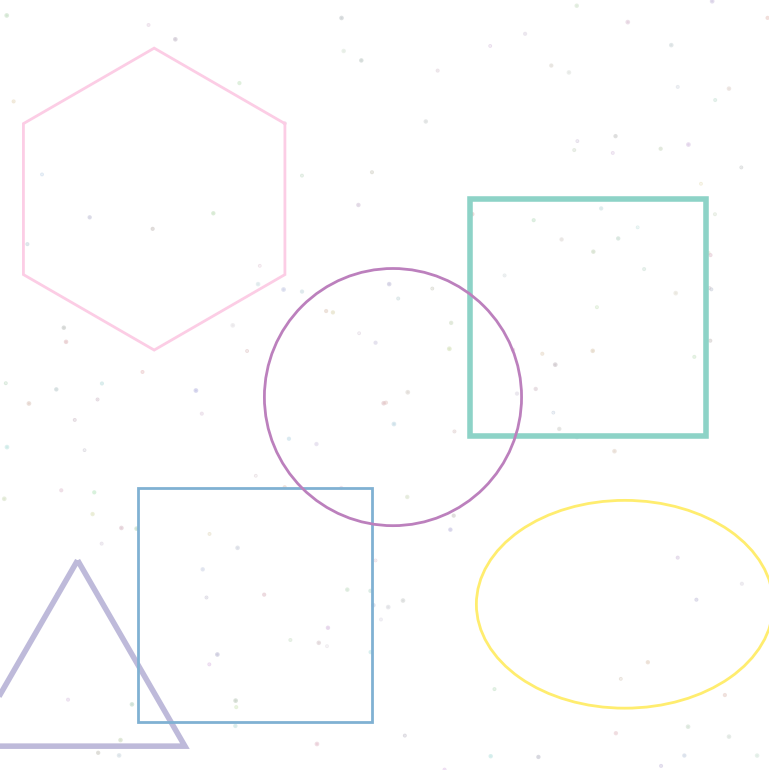[{"shape": "square", "thickness": 2, "radius": 0.77, "center": [0.764, 0.588]}, {"shape": "triangle", "thickness": 2, "radius": 0.8, "center": [0.101, 0.111]}, {"shape": "square", "thickness": 1, "radius": 0.76, "center": [0.331, 0.215]}, {"shape": "hexagon", "thickness": 1, "radius": 0.98, "center": [0.2, 0.741]}, {"shape": "circle", "thickness": 1, "radius": 0.83, "center": [0.51, 0.484]}, {"shape": "oval", "thickness": 1, "radius": 0.96, "center": [0.811, 0.215]}]